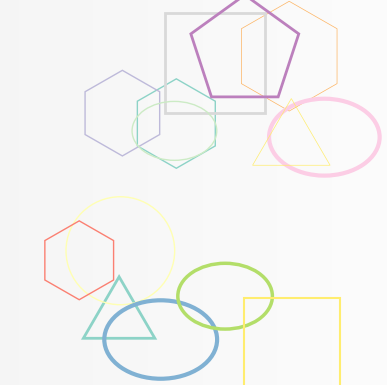[{"shape": "triangle", "thickness": 2, "radius": 0.53, "center": [0.307, 0.175]}, {"shape": "hexagon", "thickness": 1, "radius": 0.58, "center": [0.455, 0.679]}, {"shape": "circle", "thickness": 1, "radius": 0.7, "center": [0.311, 0.349]}, {"shape": "hexagon", "thickness": 1, "radius": 0.56, "center": [0.316, 0.706]}, {"shape": "hexagon", "thickness": 1, "radius": 0.51, "center": [0.204, 0.324]}, {"shape": "oval", "thickness": 3, "radius": 0.73, "center": [0.415, 0.118]}, {"shape": "hexagon", "thickness": 0.5, "radius": 0.71, "center": [0.746, 0.854]}, {"shape": "oval", "thickness": 2.5, "radius": 0.61, "center": [0.581, 0.231]}, {"shape": "oval", "thickness": 3, "radius": 0.71, "center": [0.837, 0.644]}, {"shape": "square", "thickness": 2, "radius": 0.65, "center": [0.554, 0.836]}, {"shape": "pentagon", "thickness": 2, "radius": 0.73, "center": [0.632, 0.867]}, {"shape": "oval", "thickness": 1, "radius": 0.55, "center": [0.45, 0.66]}, {"shape": "triangle", "thickness": 0.5, "radius": 0.58, "center": [0.752, 0.628]}, {"shape": "square", "thickness": 1.5, "radius": 0.62, "center": [0.754, 0.101]}]